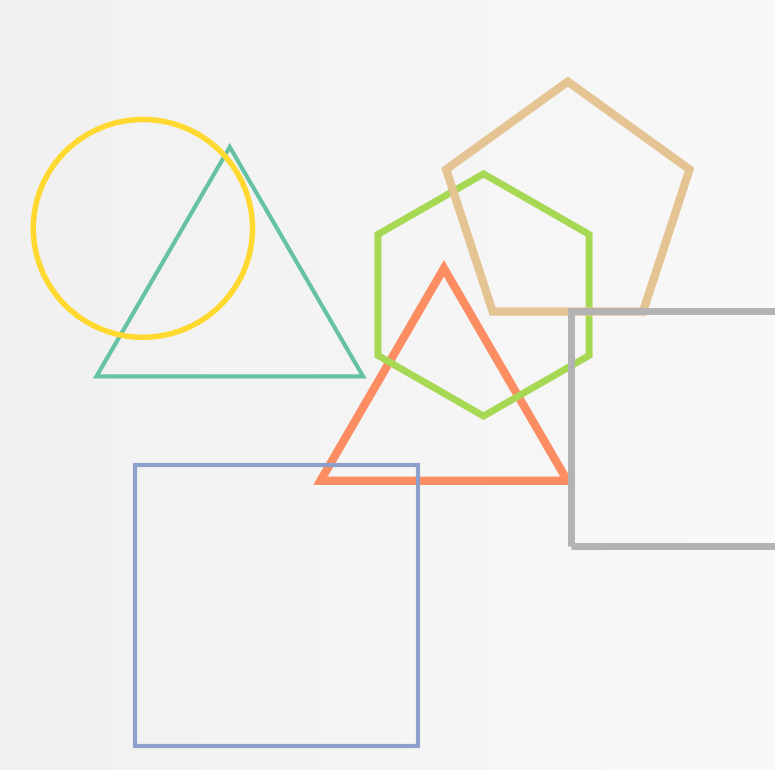[{"shape": "triangle", "thickness": 1.5, "radius": 0.99, "center": [0.296, 0.61]}, {"shape": "triangle", "thickness": 3, "radius": 0.92, "center": [0.573, 0.468]}, {"shape": "square", "thickness": 1.5, "radius": 0.91, "center": [0.356, 0.214]}, {"shape": "hexagon", "thickness": 2.5, "radius": 0.79, "center": [0.624, 0.617]}, {"shape": "circle", "thickness": 2, "radius": 0.71, "center": [0.184, 0.703]}, {"shape": "pentagon", "thickness": 3, "radius": 0.83, "center": [0.733, 0.729]}, {"shape": "square", "thickness": 2.5, "radius": 0.76, "center": [0.889, 0.443]}]